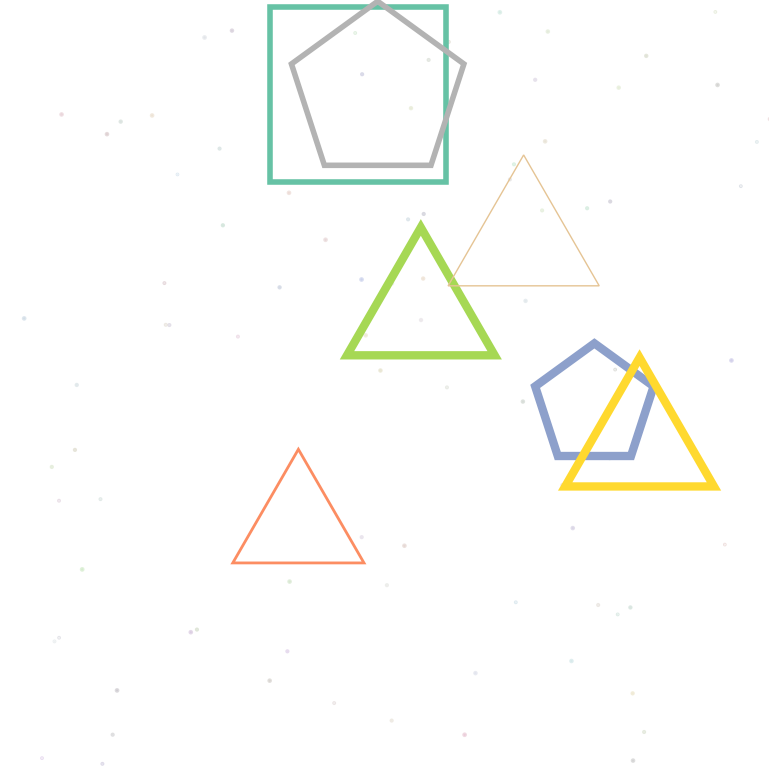[{"shape": "square", "thickness": 2, "radius": 0.57, "center": [0.465, 0.877]}, {"shape": "triangle", "thickness": 1, "radius": 0.49, "center": [0.388, 0.318]}, {"shape": "pentagon", "thickness": 3, "radius": 0.4, "center": [0.772, 0.473]}, {"shape": "triangle", "thickness": 3, "radius": 0.55, "center": [0.547, 0.594]}, {"shape": "triangle", "thickness": 3, "radius": 0.56, "center": [0.831, 0.424]}, {"shape": "triangle", "thickness": 0.5, "radius": 0.57, "center": [0.68, 0.685]}, {"shape": "pentagon", "thickness": 2, "radius": 0.59, "center": [0.49, 0.881]}]